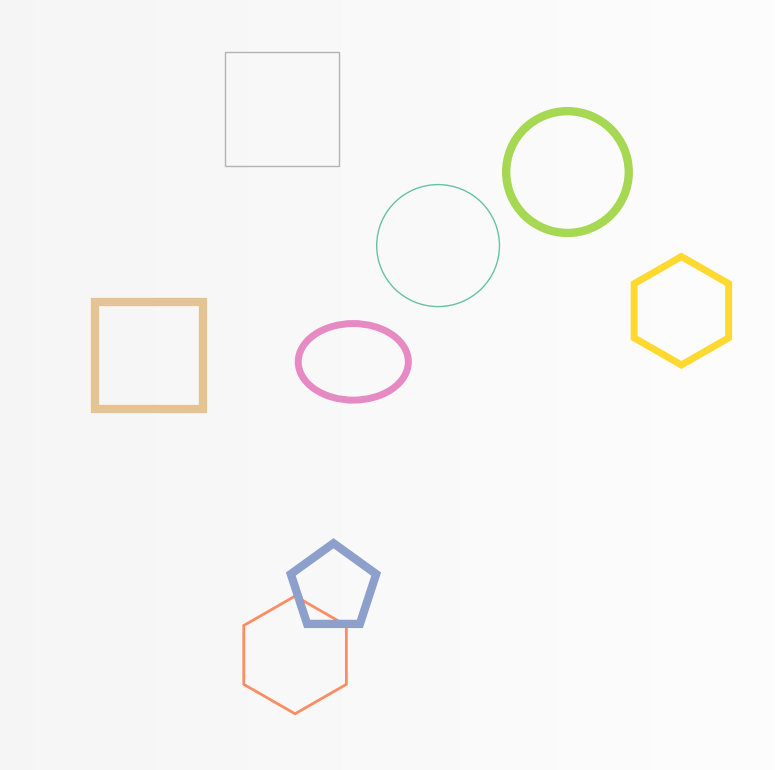[{"shape": "circle", "thickness": 0.5, "radius": 0.4, "center": [0.565, 0.681]}, {"shape": "hexagon", "thickness": 1, "radius": 0.38, "center": [0.381, 0.149]}, {"shape": "pentagon", "thickness": 3, "radius": 0.29, "center": [0.43, 0.237]}, {"shape": "oval", "thickness": 2.5, "radius": 0.36, "center": [0.456, 0.53]}, {"shape": "circle", "thickness": 3, "radius": 0.4, "center": [0.732, 0.777]}, {"shape": "hexagon", "thickness": 2.5, "radius": 0.35, "center": [0.879, 0.596]}, {"shape": "square", "thickness": 3, "radius": 0.35, "center": [0.192, 0.538]}, {"shape": "square", "thickness": 0.5, "radius": 0.37, "center": [0.364, 0.858]}]